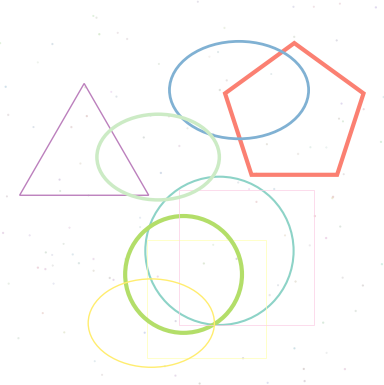[{"shape": "circle", "thickness": 1.5, "radius": 0.96, "center": [0.57, 0.348]}, {"shape": "square", "thickness": 0.5, "radius": 0.77, "center": [0.536, 0.223]}, {"shape": "pentagon", "thickness": 3, "radius": 0.95, "center": [0.764, 0.699]}, {"shape": "oval", "thickness": 2, "radius": 0.9, "center": [0.621, 0.766]}, {"shape": "circle", "thickness": 3, "radius": 0.76, "center": [0.477, 0.287]}, {"shape": "square", "thickness": 0.5, "radius": 0.88, "center": [0.64, 0.331]}, {"shape": "triangle", "thickness": 1, "radius": 0.97, "center": [0.219, 0.59]}, {"shape": "oval", "thickness": 2.5, "radius": 0.79, "center": [0.411, 0.592]}, {"shape": "oval", "thickness": 1, "radius": 0.82, "center": [0.393, 0.161]}]